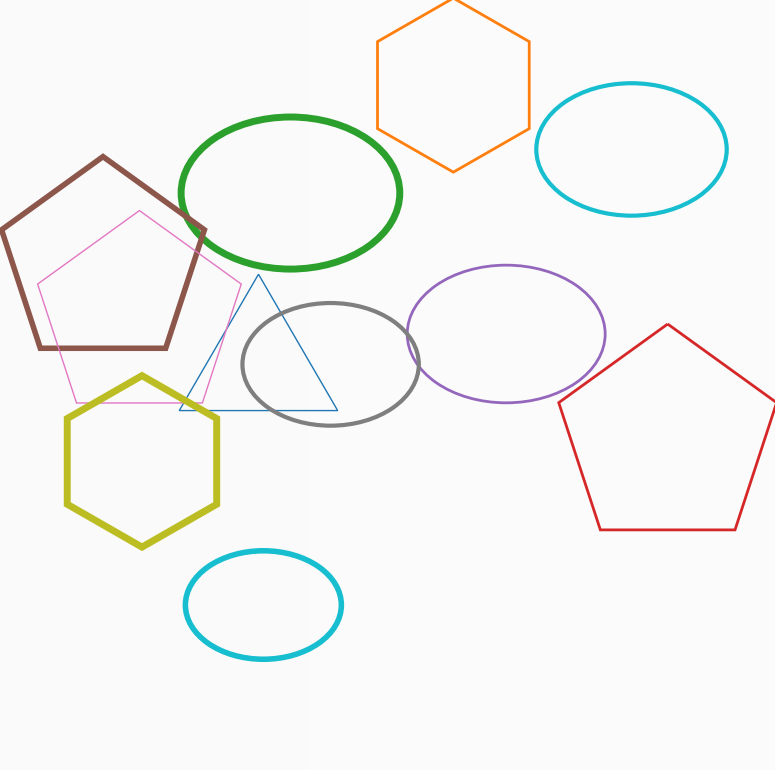[{"shape": "triangle", "thickness": 0.5, "radius": 0.59, "center": [0.334, 0.526]}, {"shape": "hexagon", "thickness": 1, "radius": 0.57, "center": [0.585, 0.889]}, {"shape": "oval", "thickness": 2.5, "radius": 0.71, "center": [0.375, 0.749]}, {"shape": "pentagon", "thickness": 1, "radius": 0.74, "center": [0.862, 0.431]}, {"shape": "oval", "thickness": 1, "radius": 0.64, "center": [0.653, 0.566]}, {"shape": "pentagon", "thickness": 2, "radius": 0.69, "center": [0.133, 0.659]}, {"shape": "pentagon", "thickness": 0.5, "radius": 0.69, "center": [0.18, 0.588]}, {"shape": "oval", "thickness": 1.5, "radius": 0.57, "center": [0.427, 0.527]}, {"shape": "hexagon", "thickness": 2.5, "radius": 0.56, "center": [0.183, 0.401]}, {"shape": "oval", "thickness": 2, "radius": 0.5, "center": [0.34, 0.214]}, {"shape": "oval", "thickness": 1.5, "radius": 0.61, "center": [0.815, 0.806]}]